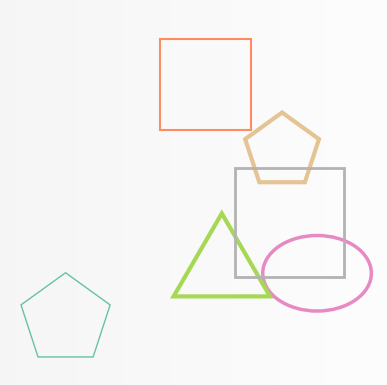[{"shape": "pentagon", "thickness": 1, "radius": 0.6, "center": [0.169, 0.171]}, {"shape": "square", "thickness": 1.5, "radius": 0.59, "center": [0.53, 0.782]}, {"shape": "oval", "thickness": 2.5, "radius": 0.7, "center": [0.818, 0.29]}, {"shape": "triangle", "thickness": 3, "radius": 0.72, "center": [0.572, 0.302]}, {"shape": "pentagon", "thickness": 3, "radius": 0.5, "center": [0.728, 0.608]}, {"shape": "square", "thickness": 2, "radius": 0.7, "center": [0.746, 0.422]}]